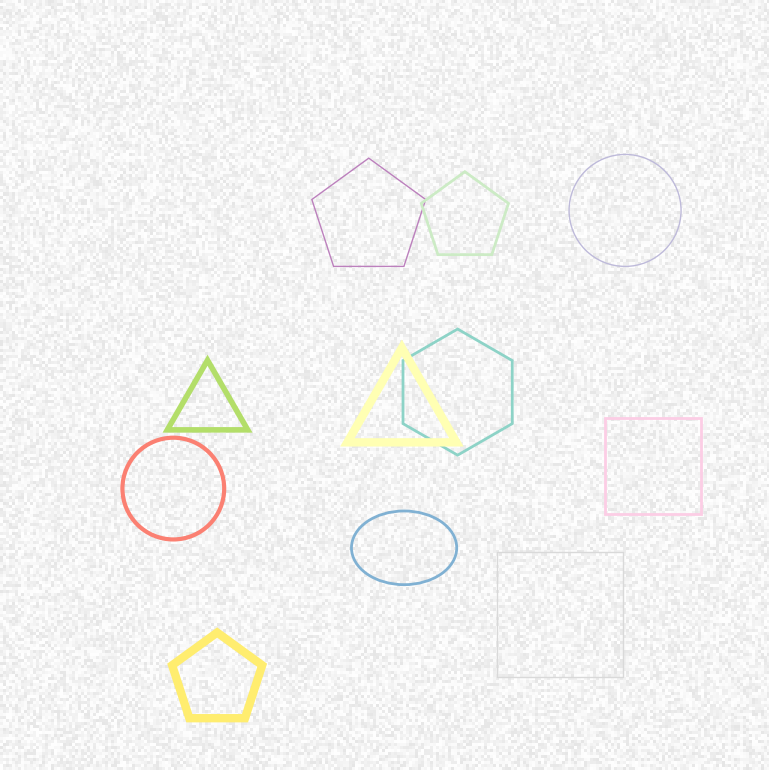[{"shape": "hexagon", "thickness": 1, "radius": 0.41, "center": [0.594, 0.491]}, {"shape": "triangle", "thickness": 3, "radius": 0.41, "center": [0.522, 0.466]}, {"shape": "circle", "thickness": 0.5, "radius": 0.36, "center": [0.812, 0.727]}, {"shape": "circle", "thickness": 1.5, "radius": 0.33, "center": [0.225, 0.365]}, {"shape": "oval", "thickness": 1, "radius": 0.34, "center": [0.525, 0.289]}, {"shape": "triangle", "thickness": 2, "radius": 0.3, "center": [0.27, 0.472]}, {"shape": "square", "thickness": 1, "radius": 0.31, "center": [0.848, 0.395]}, {"shape": "square", "thickness": 0.5, "radius": 0.41, "center": [0.728, 0.202]}, {"shape": "pentagon", "thickness": 0.5, "radius": 0.39, "center": [0.479, 0.717]}, {"shape": "pentagon", "thickness": 1, "radius": 0.3, "center": [0.604, 0.717]}, {"shape": "pentagon", "thickness": 3, "radius": 0.31, "center": [0.282, 0.117]}]